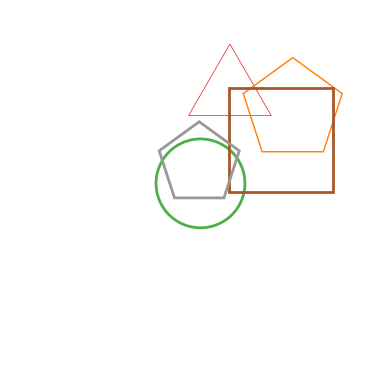[{"shape": "triangle", "thickness": 0.5, "radius": 0.62, "center": [0.597, 0.762]}, {"shape": "circle", "thickness": 2, "radius": 0.58, "center": [0.521, 0.524]}, {"shape": "pentagon", "thickness": 1, "radius": 0.68, "center": [0.76, 0.715]}, {"shape": "square", "thickness": 2, "radius": 0.68, "center": [0.731, 0.637]}, {"shape": "pentagon", "thickness": 2, "radius": 0.55, "center": [0.517, 0.574]}]